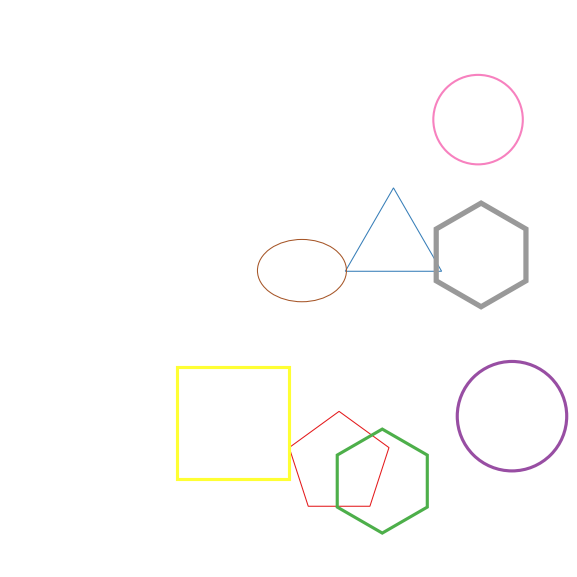[{"shape": "pentagon", "thickness": 0.5, "radius": 0.45, "center": [0.587, 0.196]}, {"shape": "triangle", "thickness": 0.5, "radius": 0.48, "center": [0.681, 0.578]}, {"shape": "hexagon", "thickness": 1.5, "radius": 0.45, "center": [0.662, 0.166]}, {"shape": "circle", "thickness": 1.5, "radius": 0.47, "center": [0.887, 0.278]}, {"shape": "square", "thickness": 1.5, "radius": 0.49, "center": [0.404, 0.267]}, {"shape": "oval", "thickness": 0.5, "radius": 0.39, "center": [0.523, 0.531]}, {"shape": "circle", "thickness": 1, "radius": 0.39, "center": [0.828, 0.792]}, {"shape": "hexagon", "thickness": 2.5, "radius": 0.45, "center": [0.833, 0.558]}]